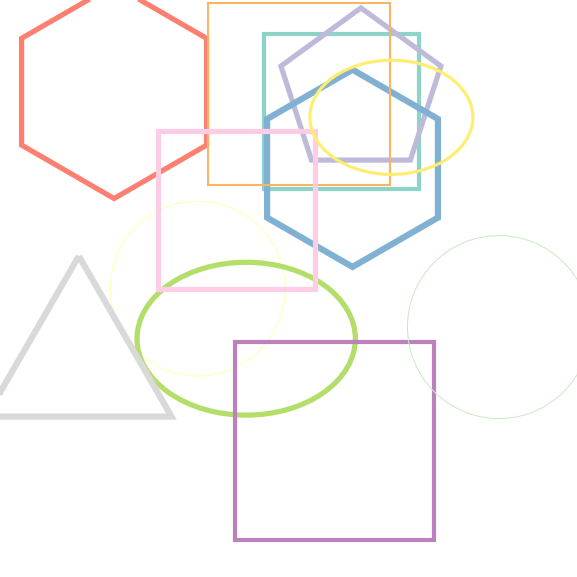[{"shape": "square", "thickness": 2, "radius": 0.67, "center": [0.592, 0.806]}, {"shape": "circle", "thickness": 0.5, "radius": 0.76, "center": [0.342, 0.499]}, {"shape": "pentagon", "thickness": 2.5, "radius": 0.73, "center": [0.625, 0.84]}, {"shape": "hexagon", "thickness": 2.5, "radius": 0.92, "center": [0.198, 0.84]}, {"shape": "hexagon", "thickness": 3, "radius": 0.85, "center": [0.61, 0.708]}, {"shape": "square", "thickness": 1, "radius": 0.79, "center": [0.517, 0.837]}, {"shape": "oval", "thickness": 2.5, "radius": 0.95, "center": [0.426, 0.413]}, {"shape": "square", "thickness": 2.5, "radius": 0.68, "center": [0.41, 0.635]}, {"shape": "triangle", "thickness": 3, "radius": 0.93, "center": [0.137, 0.37]}, {"shape": "square", "thickness": 2, "radius": 0.86, "center": [0.58, 0.235]}, {"shape": "circle", "thickness": 0.5, "radius": 0.79, "center": [0.864, 0.433]}, {"shape": "oval", "thickness": 1.5, "radius": 0.71, "center": [0.678, 0.796]}]